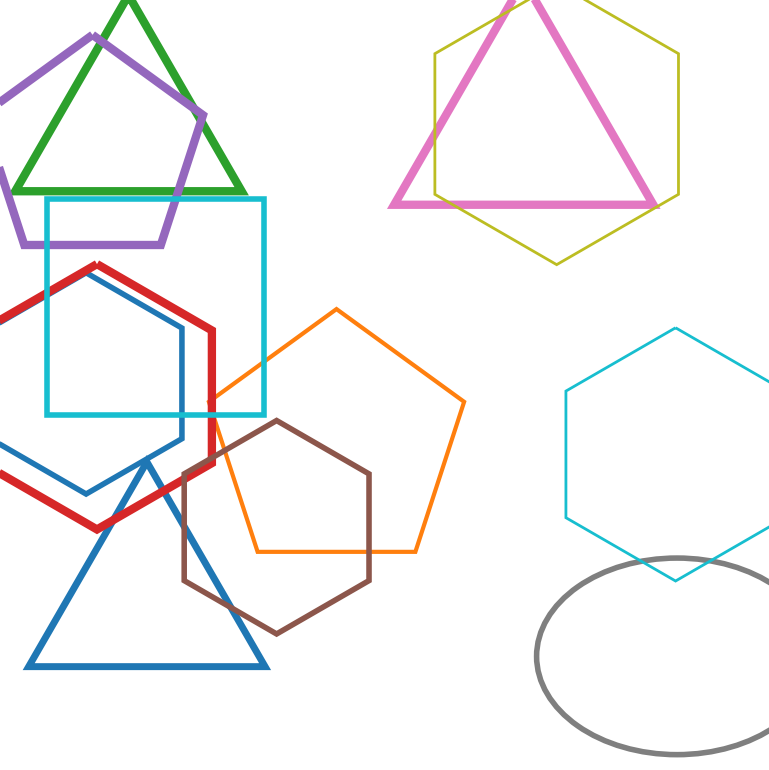[{"shape": "hexagon", "thickness": 2, "radius": 0.72, "center": [0.112, 0.502]}, {"shape": "triangle", "thickness": 2.5, "radius": 0.89, "center": [0.191, 0.223]}, {"shape": "pentagon", "thickness": 1.5, "radius": 0.87, "center": [0.437, 0.424]}, {"shape": "triangle", "thickness": 3, "radius": 0.85, "center": [0.167, 0.837]}, {"shape": "hexagon", "thickness": 3, "radius": 0.86, "center": [0.126, 0.485]}, {"shape": "pentagon", "thickness": 3, "radius": 0.75, "center": [0.12, 0.804]}, {"shape": "hexagon", "thickness": 2, "radius": 0.69, "center": [0.359, 0.315]}, {"shape": "triangle", "thickness": 3, "radius": 0.97, "center": [0.68, 0.831]}, {"shape": "oval", "thickness": 2, "radius": 0.91, "center": [0.879, 0.148]}, {"shape": "hexagon", "thickness": 1, "radius": 0.91, "center": [0.723, 0.839]}, {"shape": "hexagon", "thickness": 1, "radius": 0.82, "center": [0.877, 0.41]}, {"shape": "square", "thickness": 2, "radius": 0.7, "center": [0.202, 0.601]}]